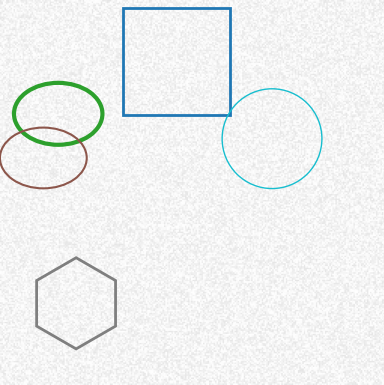[{"shape": "square", "thickness": 2, "radius": 0.69, "center": [0.459, 0.841]}, {"shape": "oval", "thickness": 3, "radius": 0.57, "center": [0.151, 0.704]}, {"shape": "oval", "thickness": 1.5, "radius": 0.56, "center": [0.113, 0.59]}, {"shape": "hexagon", "thickness": 2, "radius": 0.59, "center": [0.198, 0.212]}, {"shape": "circle", "thickness": 1, "radius": 0.65, "center": [0.707, 0.64]}]